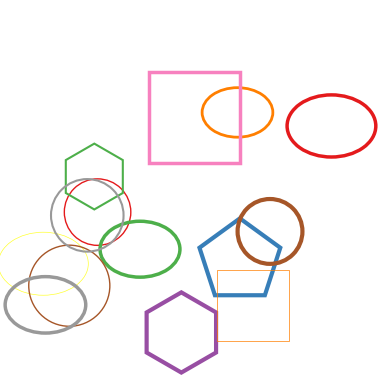[{"shape": "oval", "thickness": 2.5, "radius": 0.58, "center": [0.861, 0.673]}, {"shape": "circle", "thickness": 1, "radius": 0.43, "center": [0.253, 0.449]}, {"shape": "pentagon", "thickness": 3, "radius": 0.55, "center": [0.623, 0.322]}, {"shape": "oval", "thickness": 2.5, "radius": 0.52, "center": [0.364, 0.353]}, {"shape": "hexagon", "thickness": 1.5, "radius": 0.43, "center": [0.245, 0.541]}, {"shape": "hexagon", "thickness": 3, "radius": 0.52, "center": [0.471, 0.136]}, {"shape": "square", "thickness": 0.5, "radius": 0.46, "center": [0.658, 0.207]}, {"shape": "oval", "thickness": 2, "radius": 0.46, "center": [0.617, 0.708]}, {"shape": "oval", "thickness": 0.5, "radius": 0.58, "center": [0.112, 0.315]}, {"shape": "circle", "thickness": 1, "radius": 0.53, "center": [0.18, 0.258]}, {"shape": "circle", "thickness": 3, "radius": 0.42, "center": [0.701, 0.399]}, {"shape": "square", "thickness": 2.5, "radius": 0.59, "center": [0.505, 0.695]}, {"shape": "oval", "thickness": 2.5, "radius": 0.52, "center": [0.118, 0.208]}, {"shape": "circle", "thickness": 1.5, "radius": 0.47, "center": [0.227, 0.441]}]